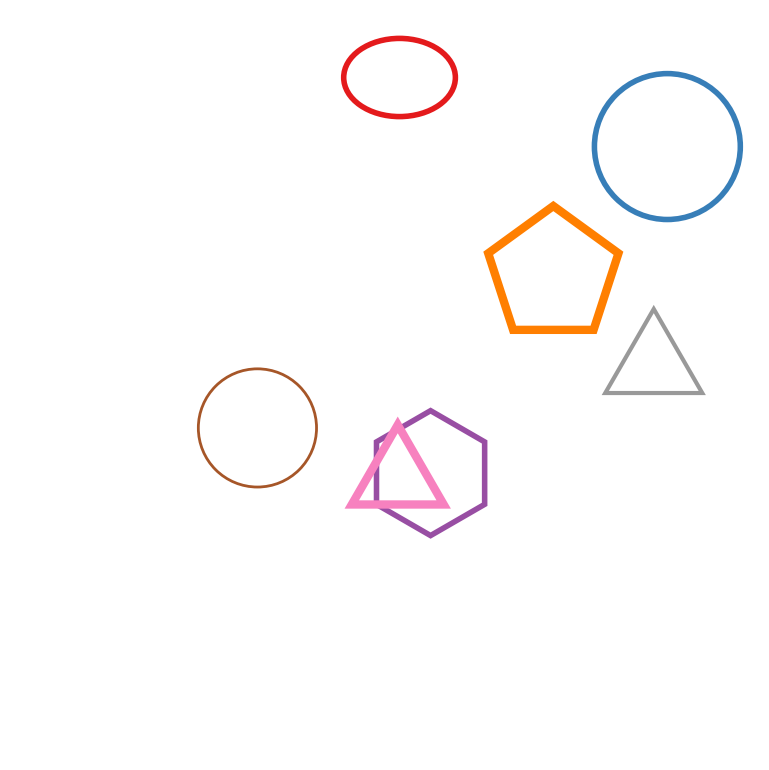[{"shape": "oval", "thickness": 2, "radius": 0.36, "center": [0.519, 0.899]}, {"shape": "circle", "thickness": 2, "radius": 0.47, "center": [0.867, 0.81]}, {"shape": "hexagon", "thickness": 2, "radius": 0.41, "center": [0.559, 0.386]}, {"shape": "pentagon", "thickness": 3, "radius": 0.44, "center": [0.719, 0.644]}, {"shape": "circle", "thickness": 1, "radius": 0.38, "center": [0.334, 0.444]}, {"shape": "triangle", "thickness": 3, "radius": 0.34, "center": [0.517, 0.379]}, {"shape": "triangle", "thickness": 1.5, "radius": 0.36, "center": [0.849, 0.526]}]